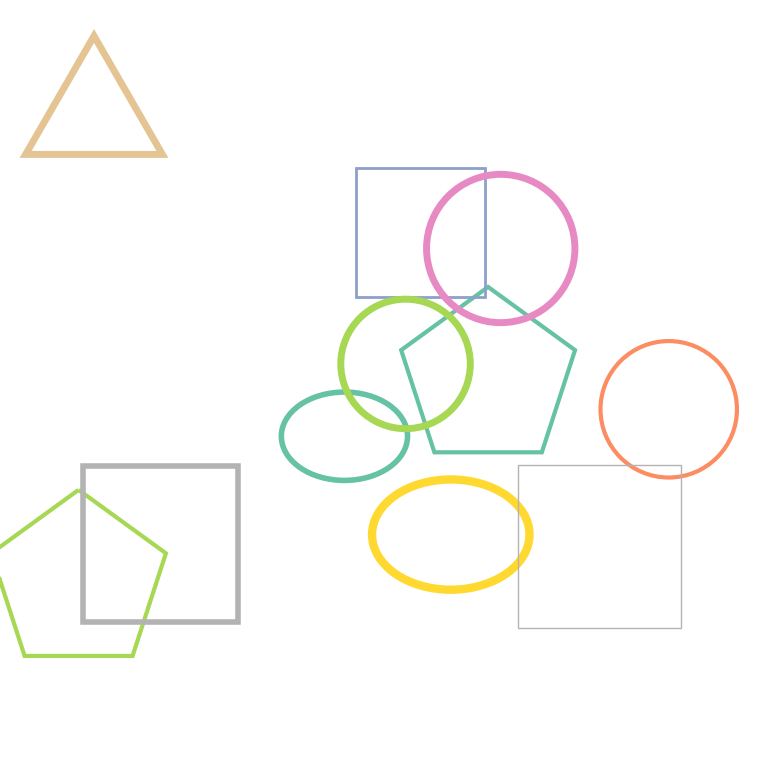[{"shape": "oval", "thickness": 2, "radius": 0.41, "center": [0.447, 0.433]}, {"shape": "pentagon", "thickness": 1.5, "radius": 0.59, "center": [0.634, 0.509]}, {"shape": "circle", "thickness": 1.5, "radius": 0.44, "center": [0.868, 0.468]}, {"shape": "square", "thickness": 1, "radius": 0.42, "center": [0.546, 0.698]}, {"shape": "circle", "thickness": 2.5, "radius": 0.48, "center": [0.65, 0.677]}, {"shape": "circle", "thickness": 2.5, "radius": 0.42, "center": [0.527, 0.527]}, {"shape": "pentagon", "thickness": 1.5, "radius": 0.6, "center": [0.102, 0.245]}, {"shape": "oval", "thickness": 3, "radius": 0.51, "center": [0.585, 0.306]}, {"shape": "triangle", "thickness": 2.5, "radius": 0.51, "center": [0.122, 0.851]}, {"shape": "square", "thickness": 0.5, "radius": 0.53, "center": [0.779, 0.29]}, {"shape": "square", "thickness": 2, "radius": 0.5, "center": [0.208, 0.294]}]